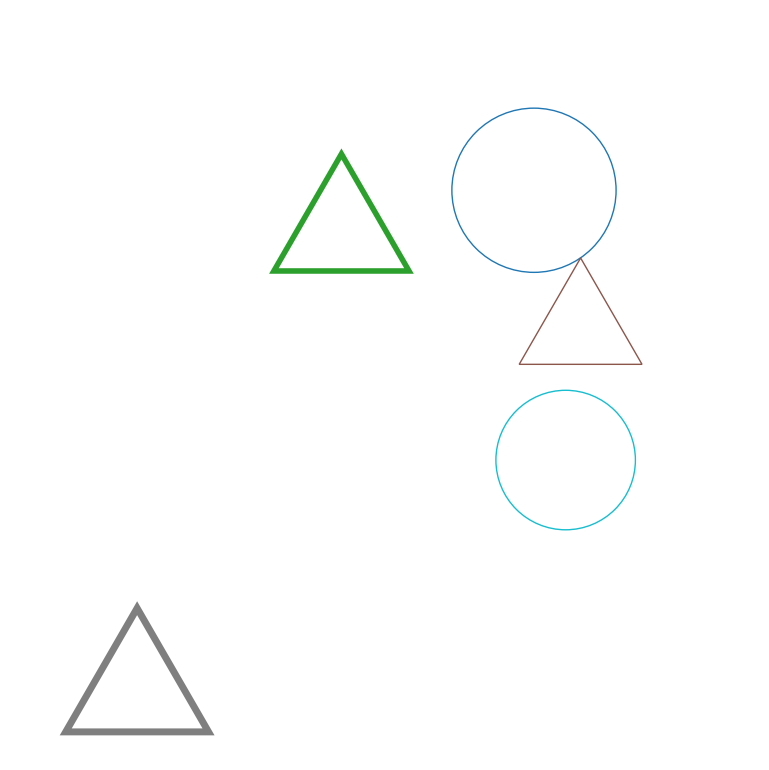[{"shape": "circle", "thickness": 0.5, "radius": 0.53, "center": [0.693, 0.753]}, {"shape": "triangle", "thickness": 2, "radius": 0.51, "center": [0.443, 0.699]}, {"shape": "triangle", "thickness": 0.5, "radius": 0.46, "center": [0.754, 0.573]}, {"shape": "triangle", "thickness": 2.5, "radius": 0.54, "center": [0.178, 0.103]}, {"shape": "circle", "thickness": 0.5, "radius": 0.45, "center": [0.735, 0.403]}]